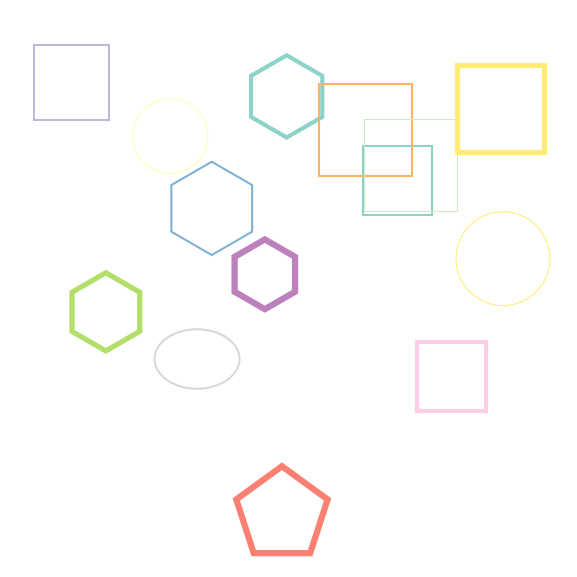[{"shape": "square", "thickness": 1, "radius": 0.3, "center": [0.688, 0.687]}, {"shape": "hexagon", "thickness": 2, "radius": 0.36, "center": [0.496, 0.832]}, {"shape": "circle", "thickness": 0.5, "radius": 0.32, "center": [0.295, 0.763]}, {"shape": "square", "thickness": 1, "radius": 0.33, "center": [0.124, 0.856]}, {"shape": "pentagon", "thickness": 3, "radius": 0.42, "center": [0.488, 0.109]}, {"shape": "hexagon", "thickness": 1, "radius": 0.4, "center": [0.367, 0.638]}, {"shape": "square", "thickness": 1, "radius": 0.4, "center": [0.633, 0.774]}, {"shape": "hexagon", "thickness": 2.5, "radius": 0.34, "center": [0.183, 0.459]}, {"shape": "square", "thickness": 2, "radius": 0.3, "center": [0.782, 0.347]}, {"shape": "oval", "thickness": 1, "radius": 0.37, "center": [0.341, 0.377]}, {"shape": "hexagon", "thickness": 3, "radius": 0.3, "center": [0.459, 0.524]}, {"shape": "square", "thickness": 0.5, "radius": 0.4, "center": [0.711, 0.713]}, {"shape": "square", "thickness": 2.5, "radius": 0.38, "center": [0.867, 0.812]}, {"shape": "circle", "thickness": 0.5, "radius": 0.41, "center": [0.871, 0.551]}]